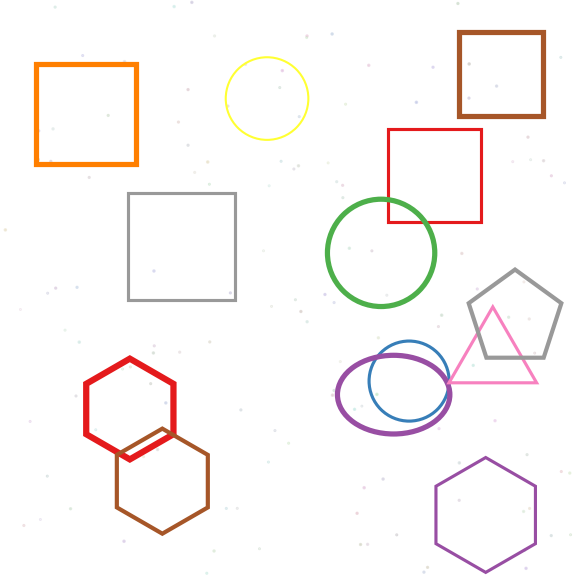[{"shape": "hexagon", "thickness": 3, "radius": 0.44, "center": [0.225, 0.291]}, {"shape": "square", "thickness": 1.5, "radius": 0.4, "center": [0.753, 0.695]}, {"shape": "circle", "thickness": 1.5, "radius": 0.35, "center": [0.708, 0.339]}, {"shape": "circle", "thickness": 2.5, "radius": 0.46, "center": [0.66, 0.561]}, {"shape": "hexagon", "thickness": 1.5, "radius": 0.5, "center": [0.841, 0.107]}, {"shape": "oval", "thickness": 2.5, "radius": 0.49, "center": [0.682, 0.316]}, {"shape": "square", "thickness": 2.5, "radius": 0.43, "center": [0.149, 0.801]}, {"shape": "circle", "thickness": 1, "radius": 0.36, "center": [0.462, 0.828]}, {"shape": "hexagon", "thickness": 2, "radius": 0.45, "center": [0.281, 0.166]}, {"shape": "square", "thickness": 2.5, "radius": 0.36, "center": [0.867, 0.871]}, {"shape": "triangle", "thickness": 1.5, "radius": 0.44, "center": [0.853, 0.38]}, {"shape": "square", "thickness": 1.5, "radius": 0.47, "center": [0.314, 0.573]}, {"shape": "pentagon", "thickness": 2, "radius": 0.42, "center": [0.892, 0.448]}]